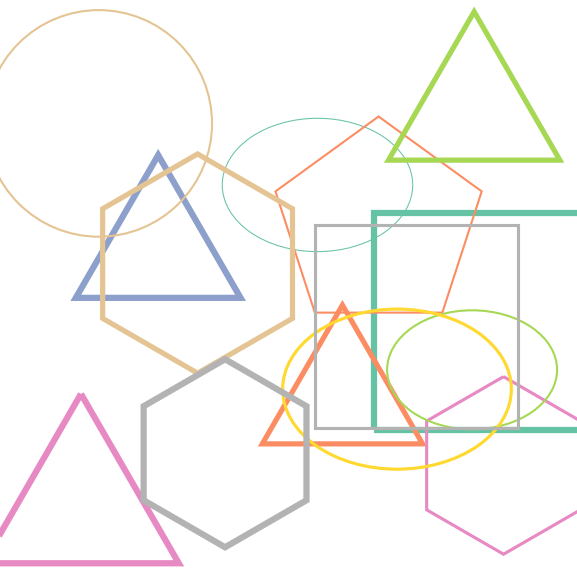[{"shape": "oval", "thickness": 0.5, "radius": 0.82, "center": [0.55, 0.679]}, {"shape": "square", "thickness": 3, "radius": 0.94, "center": [0.834, 0.442]}, {"shape": "triangle", "thickness": 2.5, "radius": 0.8, "center": [0.593, 0.311]}, {"shape": "pentagon", "thickness": 1, "radius": 0.94, "center": [0.656, 0.61]}, {"shape": "triangle", "thickness": 3, "radius": 0.82, "center": [0.274, 0.566]}, {"shape": "hexagon", "thickness": 1.5, "radius": 0.77, "center": [0.872, 0.193]}, {"shape": "triangle", "thickness": 3, "radius": 0.98, "center": [0.14, 0.122]}, {"shape": "oval", "thickness": 1, "radius": 0.74, "center": [0.817, 0.359]}, {"shape": "triangle", "thickness": 2.5, "radius": 0.86, "center": [0.821, 0.808]}, {"shape": "oval", "thickness": 1.5, "radius": 0.99, "center": [0.687, 0.325]}, {"shape": "hexagon", "thickness": 2.5, "radius": 0.95, "center": [0.342, 0.543]}, {"shape": "circle", "thickness": 1, "radius": 0.98, "center": [0.171, 0.785]}, {"shape": "hexagon", "thickness": 3, "radius": 0.81, "center": [0.39, 0.214]}, {"shape": "square", "thickness": 1.5, "radius": 0.88, "center": [0.722, 0.433]}]